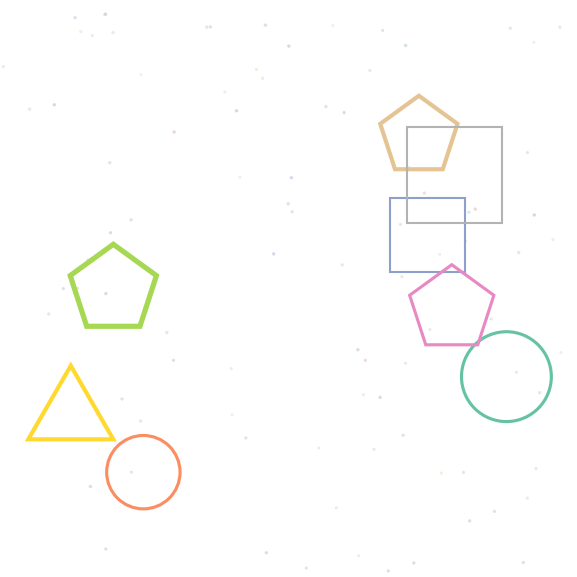[{"shape": "circle", "thickness": 1.5, "radius": 0.39, "center": [0.877, 0.347]}, {"shape": "circle", "thickness": 1.5, "radius": 0.32, "center": [0.248, 0.182]}, {"shape": "square", "thickness": 1, "radius": 0.32, "center": [0.74, 0.592]}, {"shape": "pentagon", "thickness": 1.5, "radius": 0.38, "center": [0.782, 0.464]}, {"shape": "pentagon", "thickness": 2.5, "radius": 0.39, "center": [0.196, 0.498]}, {"shape": "triangle", "thickness": 2, "radius": 0.42, "center": [0.123, 0.281]}, {"shape": "pentagon", "thickness": 2, "radius": 0.35, "center": [0.725, 0.763]}, {"shape": "square", "thickness": 1, "radius": 0.41, "center": [0.787, 0.696]}]